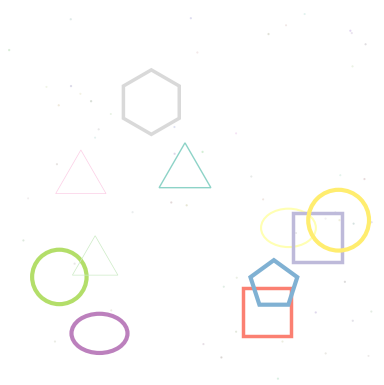[{"shape": "triangle", "thickness": 1, "radius": 0.39, "center": [0.48, 0.551]}, {"shape": "oval", "thickness": 1.5, "radius": 0.36, "center": [0.749, 0.408]}, {"shape": "square", "thickness": 2.5, "radius": 0.32, "center": [0.825, 0.383]}, {"shape": "square", "thickness": 2.5, "radius": 0.31, "center": [0.694, 0.189]}, {"shape": "pentagon", "thickness": 3, "radius": 0.32, "center": [0.711, 0.26]}, {"shape": "circle", "thickness": 3, "radius": 0.35, "center": [0.154, 0.281]}, {"shape": "triangle", "thickness": 0.5, "radius": 0.38, "center": [0.21, 0.535]}, {"shape": "hexagon", "thickness": 2.5, "radius": 0.42, "center": [0.393, 0.735]}, {"shape": "oval", "thickness": 3, "radius": 0.36, "center": [0.258, 0.134]}, {"shape": "triangle", "thickness": 0.5, "radius": 0.34, "center": [0.247, 0.319]}, {"shape": "circle", "thickness": 3, "radius": 0.39, "center": [0.88, 0.428]}]